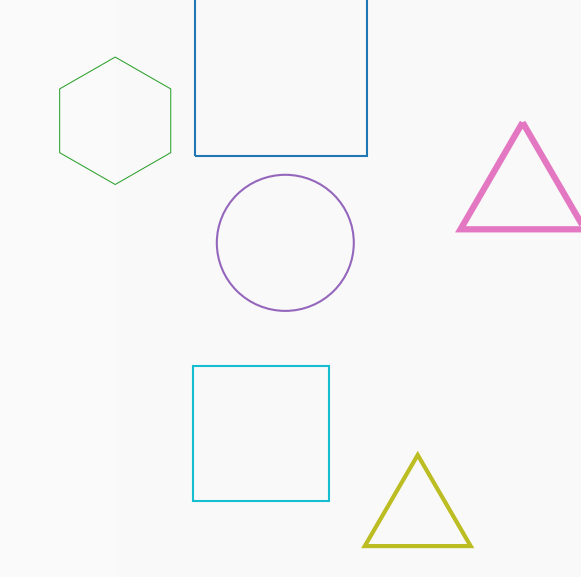[{"shape": "square", "thickness": 1, "radius": 0.74, "center": [0.483, 0.876]}, {"shape": "hexagon", "thickness": 0.5, "radius": 0.55, "center": [0.198, 0.79]}, {"shape": "circle", "thickness": 1, "radius": 0.59, "center": [0.491, 0.579]}, {"shape": "triangle", "thickness": 3, "radius": 0.62, "center": [0.899, 0.664]}, {"shape": "triangle", "thickness": 2, "radius": 0.53, "center": [0.719, 0.106]}, {"shape": "square", "thickness": 1, "radius": 0.59, "center": [0.45, 0.249]}]